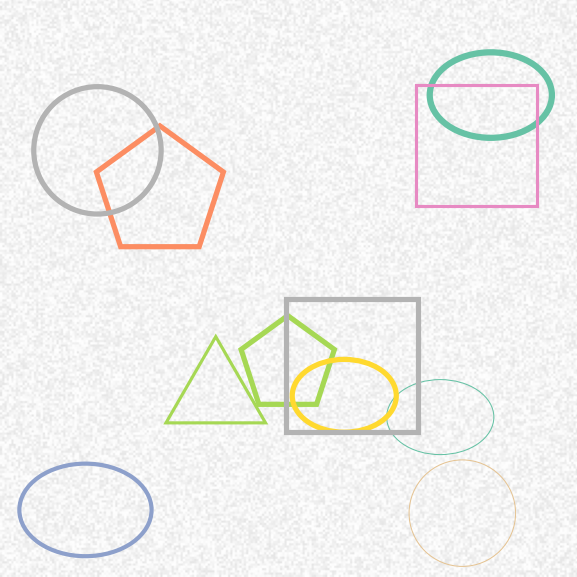[{"shape": "oval", "thickness": 3, "radius": 0.53, "center": [0.85, 0.835]}, {"shape": "oval", "thickness": 0.5, "radius": 0.46, "center": [0.762, 0.277]}, {"shape": "pentagon", "thickness": 2.5, "radius": 0.58, "center": [0.277, 0.666]}, {"shape": "oval", "thickness": 2, "radius": 0.57, "center": [0.148, 0.116]}, {"shape": "square", "thickness": 1.5, "radius": 0.53, "center": [0.825, 0.747]}, {"shape": "triangle", "thickness": 1.5, "radius": 0.5, "center": [0.374, 0.317]}, {"shape": "pentagon", "thickness": 2.5, "radius": 0.42, "center": [0.498, 0.368]}, {"shape": "oval", "thickness": 2.5, "radius": 0.45, "center": [0.596, 0.314]}, {"shape": "circle", "thickness": 0.5, "radius": 0.46, "center": [0.801, 0.111]}, {"shape": "circle", "thickness": 2.5, "radius": 0.55, "center": [0.169, 0.739]}, {"shape": "square", "thickness": 2.5, "radius": 0.57, "center": [0.609, 0.366]}]